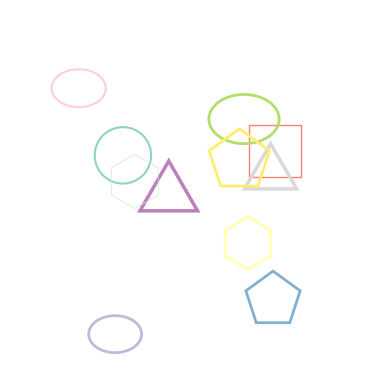[{"shape": "circle", "thickness": 1.5, "radius": 0.37, "center": [0.319, 0.596]}, {"shape": "hexagon", "thickness": 2, "radius": 0.34, "center": [0.644, 0.369]}, {"shape": "oval", "thickness": 2, "radius": 0.34, "center": [0.299, 0.132]}, {"shape": "square", "thickness": 1, "radius": 0.34, "center": [0.715, 0.607]}, {"shape": "pentagon", "thickness": 2, "radius": 0.37, "center": [0.709, 0.222]}, {"shape": "oval", "thickness": 2, "radius": 0.46, "center": [0.634, 0.691]}, {"shape": "oval", "thickness": 1.5, "radius": 0.35, "center": [0.204, 0.771]}, {"shape": "triangle", "thickness": 2.5, "radius": 0.39, "center": [0.703, 0.549]}, {"shape": "triangle", "thickness": 2.5, "radius": 0.43, "center": [0.438, 0.496]}, {"shape": "hexagon", "thickness": 0.5, "radius": 0.35, "center": [0.35, 0.529]}, {"shape": "pentagon", "thickness": 2, "radius": 0.41, "center": [0.622, 0.583]}]